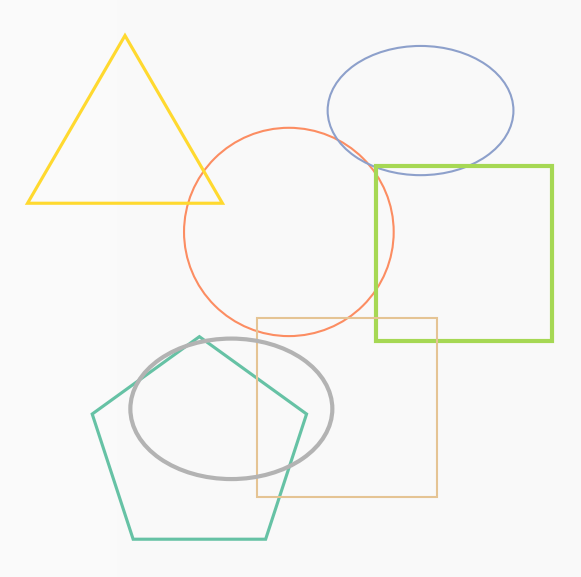[{"shape": "pentagon", "thickness": 1.5, "radius": 0.97, "center": [0.343, 0.222]}, {"shape": "circle", "thickness": 1, "radius": 0.9, "center": [0.497, 0.597]}, {"shape": "oval", "thickness": 1, "radius": 0.8, "center": [0.724, 0.808]}, {"shape": "square", "thickness": 2, "radius": 0.76, "center": [0.798, 0.56]}, {"shape": "triangle", "thickness": 1.5, "radius": 0.97, "center": [0.215, 0.744]}, {"shape": "square", "thickness": 1, "radius": 0.77, "center": [0.598, 0.293]}, {"shape": "oval", "thickness": 2, "radius": 0.87, "center": [0.398, 0.291]}]